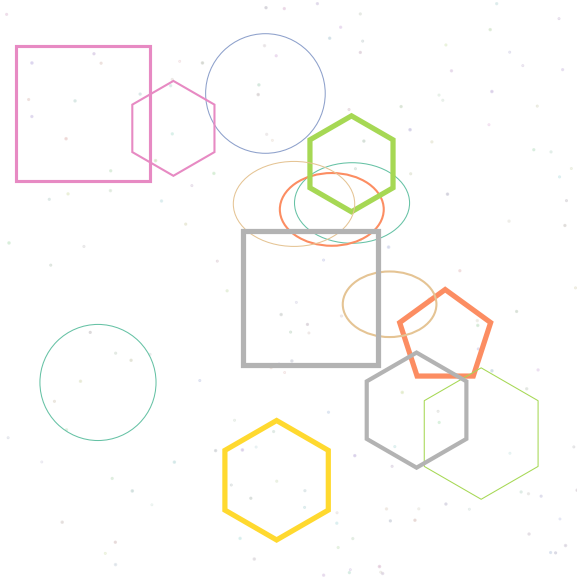[{"shape": "oval", "thickness": 0.5, "radius": 0.5, "center": [0.61, 0.648]}, {"shape": "circle", "thickness": 0.5, "radius": 0.5, "center": [0.17, 0.337]}, {"shape": "oval", "thickness": 1, "radius": 0.45, "center": [0.575, 0.637]}, {"shape": "pentagon", "thickness": 2.5, "radius": 0.41, "center": [0.771, 0.415]}, {"shape": "circle", "thickness": 0.5, "radius": 0.52, "center": [0.46, 0.837]}, {"shape": "hexagon", "thickness": 1, "radius": 0.41, "center": [0.3, 0.777]}, {"shape": "square", "thickness": 1.5, "radius": 0.58, "center": [0.144, 0.803]}, {"shape": "hexagon", "thickness": 2.5, "radius": 0.42, "center": [0.609, 0.715]}, {"shape": "hexagon", "thickness": 0.5, "radius": 0.57, "center": [0.833, 0.248]}, {"shape": "hexagon", "thickness": 2.5, "radius": 0.52, "center": [0.479, 0.168]}, {"shape": "oval", "thickness": 1, "radius": 0.41, "center": [0.675, 0.472]}, {"shape": "oval", "thickness": 0.5, "radius": 0.53, "center": [0.509, 0.646]}, {"shape": "hexagon", "thickness": 2, "radius": 0.5, "center": [0.721, 0.289]}, {"shape": "square", "thickness": 2.5, "radius": 0.58, "center": [0.537, 0.483]}]